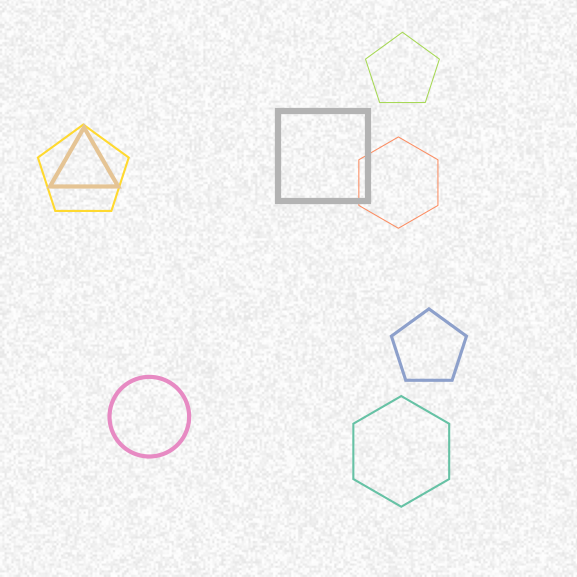[{"shape": "hexagon", "thickness": 1, "radius": 0.48, "center": [0.695, 0.218]}, {"shape": "hexagon", "thickness": 0.5, "radius": 0.4, "center": [0.69, 0.683]}, {"shape": "pentagon", "thickness": 1.5, "radius": 0.34, "center": [0.743, 0.396]}, {"shape": "circle", "thickness": 2, "radius": 0.34, "center": [0.259, 0.278]}, {"shape": "pentagon", "thickness": 0.5, "radius": 0.34, "center": [0.697, 0.876]}, {"shape": "pentagon", "thickness": 1, "radius": 0.41, "center": [0.144, 0.701]}, {"shape": "triangle", "thickness": 2, "radius": 0.34, "center": [0.146, 0.71]}, {"shape": "square", "thickness": 3, "radius": 0.39, "center": [0.56, 0.729]}]